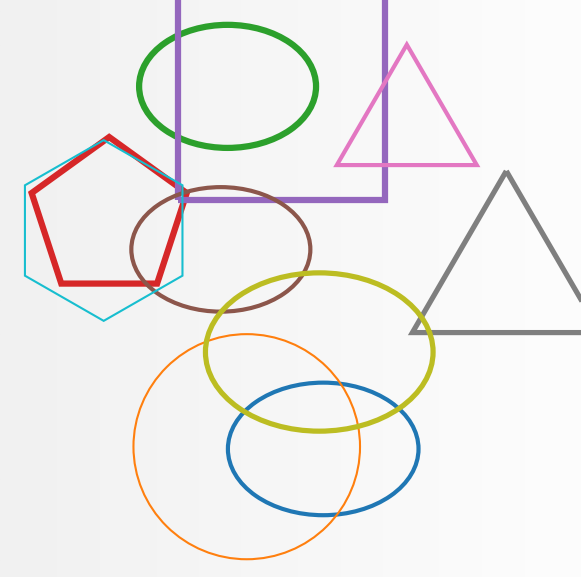[{"shape": "oval", "thickness": 2, "radius": 0.82, "center": [0.556, 0.222]}, {"shape": "circle", "thickness": 1, "radius": 0.97, "center": [0.425, 0.226]}, {"shape": "oval", "thickness": 3, "radius": 0.76, "center": [0.392, 0.85]}, {"shape": "pentagon", "thickness": 3, "radius": 0.7, "center": [0.188, 0.622]}, {"shape": "square", "thickness": 3, "radius": 0.89, "center": [0.484, 0.831]}, {"shape": "oval", "thickness": 2, "radius": 0.77, "center": [0.38, 0.567]}, {"shape": "triangle", "thickness": 2, "radius": 0.7, "center": [0.7, 0.783]}, {"shape": "triangle", "thickness": 2.5, "radius": 0.93, "center": [0.871, 0.517]}, {"shape": "oval", "thickness": 2.5, "radius": 0.98, "center": [0.549, 0.39]}, {"shape": "hexagon", "thickness": 1, "radius": 0.78, "center": [0.178, 0.6]}]